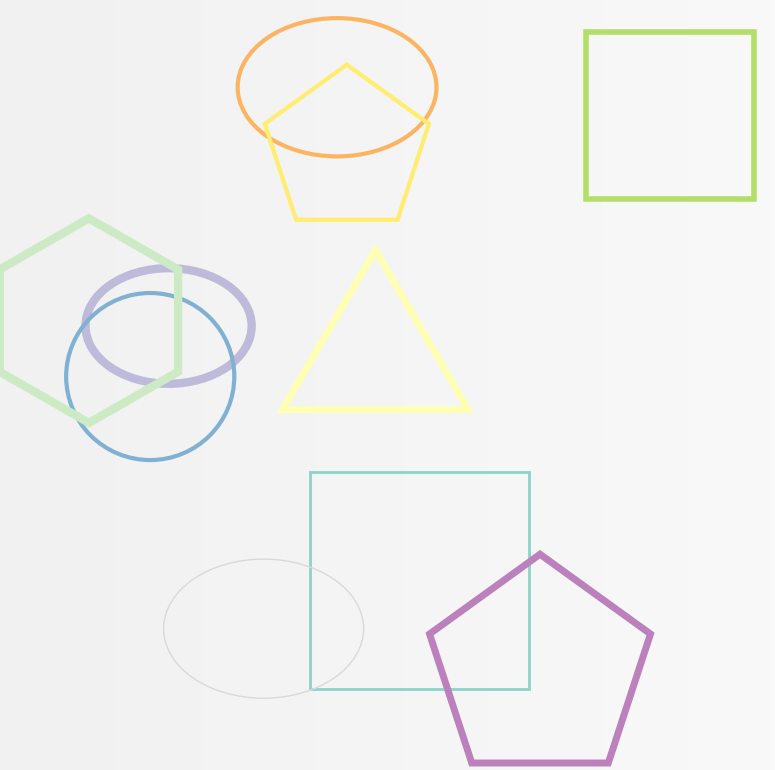[{"shape": "square", "thickness": 1, "radius": 0.71, "center": [0.541, 0.246]}, {"shape": "triangle", "thickness": 2.5, "radius": 0.69, "center": [0.484, 0.537]}, {"shape": "oval", "thickness": 3, "radius": 0.54, "center": [0.218, 0.577]}, {"shape": "circle", "thickness": 1.5, "radius": 0.54, "center": [0.194, 0.511]}, {"shape": "oval", "thickness": 1.5, "radius": 0.64, "center": [0.435, 0.887]}, {"shape": "square", "thickness": 2, "radius": 0.54, "center": [0.865, 0.85]}, {"shape": "oval", "thickness": 0.5, "radius": 0.65, "center": [0.34, 0.184]}, {"shape": "pentagon", "thickness": 2.5, "radius": 0.75, "center": [0.697, 0.13]}, {"shape": "hexagon", "thickness": 3, "radius": 0.66, "center": [0.115, 0.584]}, {"shape": "pentagon", "thickness": 1.5, "radius": 0.56, "center": [0.448, 0.805]}]